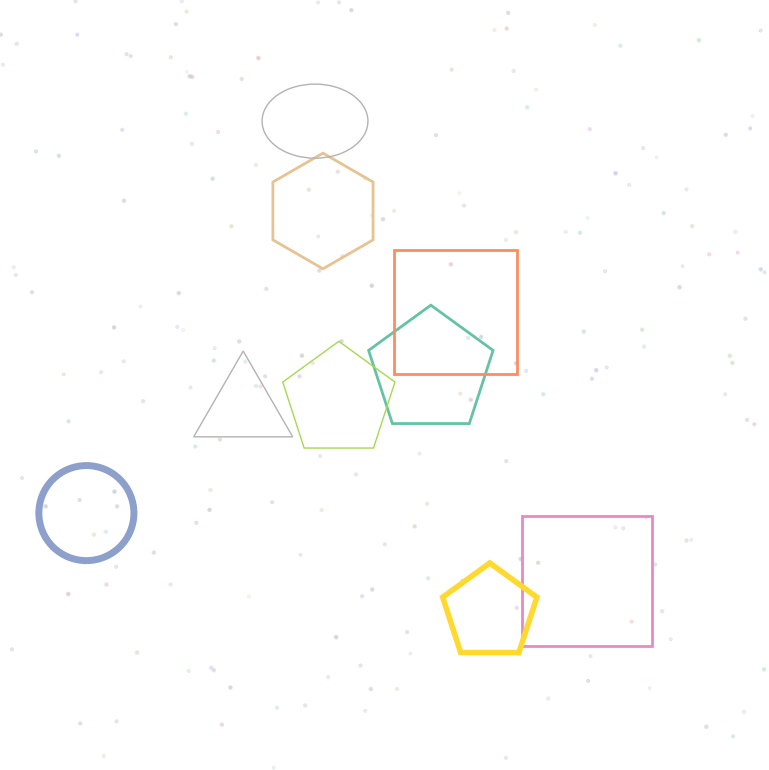[{"shape": "pentagon", "thickness": 1, "radius": 0.42, "center": [0.56, 0.519]}, {"shape": "square", "thickness": 1, "radius": 0.4, "center": [0.592, 0.595]}, {"shape": "circle", "thickness": 2.5, "radius": 0.31, "center": [0.112, 0.334]}, {"shape": "square", "thickness": 1, "radius": 0.42, "center": [0.762, 0.245]}, {"shape": "pentagon", "thickness": 0.5, "radius": 0.38, "center": [0.44, 0.48]}, {"shape": "pentagon", "thickness": 2, "radius": 0.32, "center": [0.636, 0.205]}, {"shape": "hexagon", "thickness": 1, "radius": 0.38, "center": [0.419, 0.726]}, {"shape": "triangle", "thickness": 0.5, "radius": 0.37, "center": [0.316, 0.47]}, {"shape": "oval", "thickness": 0.5, "radius": 0.34, "center": [0.409, 0.843]}]